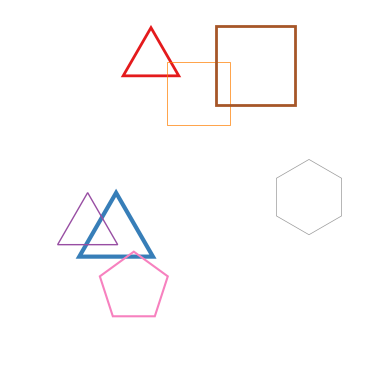[{"shape": "triangle", "thickness": 2, "radius": 0.42, "center": [0.392, 0.845]}, {"shape": "triangle", "thickness": 3, "radius": 0.55, "center": [0.302, 0.389]}, {"shape": "triangle", "thickness": 1, "radius": 0.45, "center": [0.228, 0.41]}, {"shape": "square", "thickness": 0.5, "radius": 0.41, "center": [0.516, 0.757]}, {"shape": "square", "thickness": 2, "radius": 0.52, "center": [0.664, 0.83]}, {"shape": "pentagon", "thickness": 1.5, "radius": 0.46, "center": [0.348, 0.254]}, {"shape": "hexagon", "thickness": 0.5, "radius": 0.49, "center": [0.803, 0.488]}]